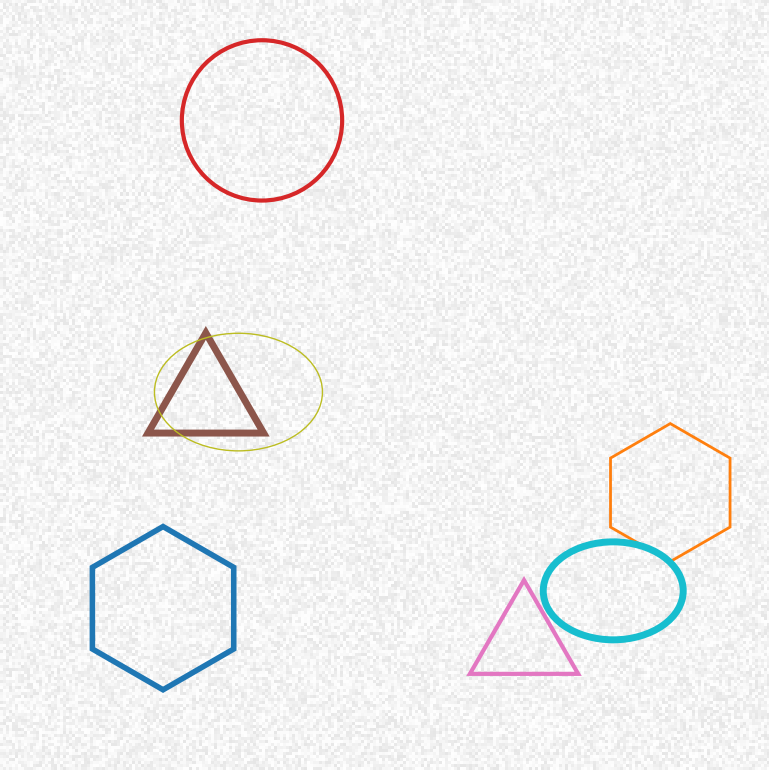[{"shape": "hexagon", "thickness": 2, "radius": 0.53, "center": [0.212, 0.21]}, {"shape": "hexagon", "thickness": 1, "radius": 0.45, "center": [0.87, 0.36]}, {"shape": "circle", "thickness": 1.5, "radius": 0.52, "center": [0.34, 0.844]}, {"shape": "triangle", "thickness": 2.5, "radius": 0.43, "center": [0.267, 0.481]}, {"shape": "triangle", "thickness": 1.5, "radius": 0.41, "center": [0.681, 0.165]}, {"shape": "oval", "thickness": 0.5, "radius": 0.55, "center": [0.31, 0.491]}, {"shape": "oval", "thickness": 2.5, "radius": 0.45, "center": [0.796, 0.233]}]